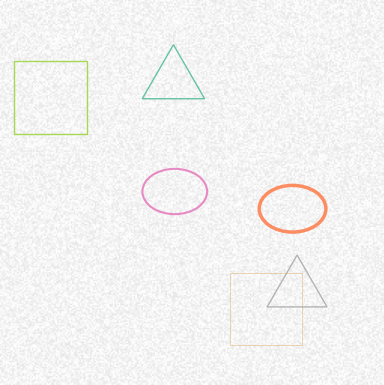[{"shape": "triangle", "thickness": 1, "radius": 0.47, "center": [0.45, 0.79]}, {"shape": "oval", "thickness": 2.5, "radius": 0.43, "center": [0.76, 0.458]}, {"shape": "oval", "thickness": 1.5, "radius": 0.42, "center": [0.454, 0.503]}, {"shape": "square", "thickness": 1, "radius": 0.48, "center": [0.132, 0.747]}, {"shape": "square", "thickness": 0.5, "radius": 0.47, "center": [0.692, 0.198]}, {"shape": "triangle", "thickness": 1, "radius": 0.45, "center": [0.772, 0.248]}]